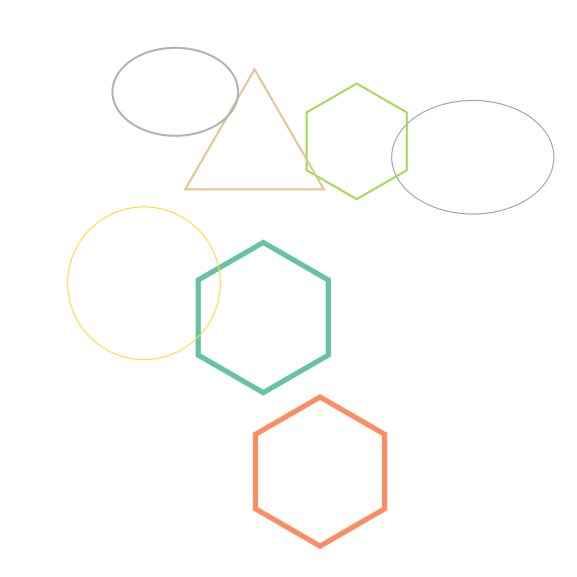[{"shape": "hexagon", "thickness": 2.5, "radius": 0.65, "center": [0.456, 0.449]}, {"shape": "hexagon", "thickness": 2.5, "radius": 0.65, "center": [0.554, 0.183]}, {"shape": "oval", "thickness": 0.5, "radius": 0.7, "center": [0.819, 0.727]}, {"shape": "hexagon", "thickness": 1, "radius": 0.5, "center": [0.618, 0.754]}, {"shape": "circle", "thickness": 0.5, "radius": 0.66, "center": [0.249, 0.509]}, {"shape": "triangle", "thickness": 1, "radius": 0.69, "center": [0.441, 0.741]}, {"shape": "oval", "thickness": 1, "radius": 0.54, "center": [0.304, 0.84]}]